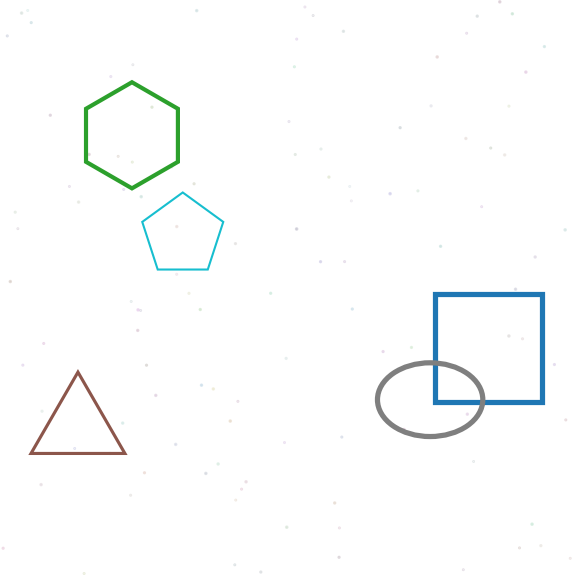[{"shape": "square", "thickness": 2.5, "radius": 0.46, "center": [0.846, 0.396]}, {"shape": "hexagon", "thickness": 2, "radius": 0.46, "center": [0.229, 0.765]}, {"shape": "triangle", "thickness": 1.5, "radius": 0.47, "center": [0.135, 0.261]}, {"shape": "oval", "thickness": 2.5, "radius": 0.46, "center": [0.745, 0.307]}, {"shape": "pentagon", "thickness": 1, "radius": 0.37, "center": [0.316, 0.592]}]